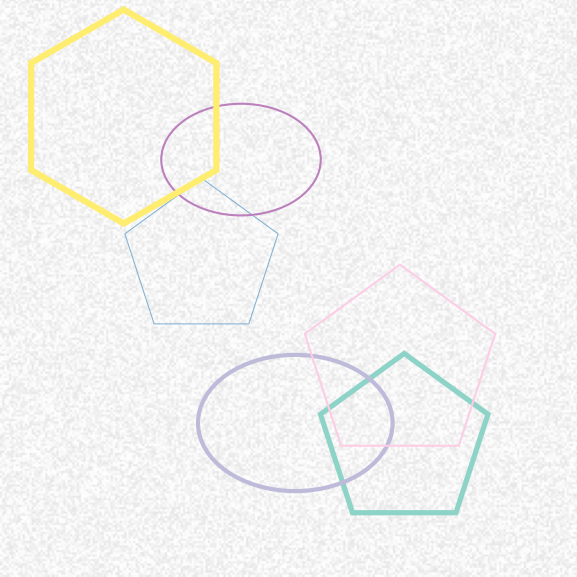[{"shape": "pentagon", "thickness": 2.5, "radius": 0.76, "center": [0.7, 0.235]}, {"shape": "oval", "thickness": 2, "radius": 0.84, "center": [0.511, 0.267]}, {"shape": "pentagon", "thickness": 0.5, "radius": 0.7, "center": [0.349, 0.551]}, {"shape": "pentagon", "thickness": 1, "radius": 0.87, "center": [0.693, 0.367]}, {"shape": "oval", "thickness": 1, "radius": 0.69, "center": [0.417, 0.723]}, {"shape": "hexagon", "thickness": 3, "radius": 0.93, "center": [0.214, 0.797]}]